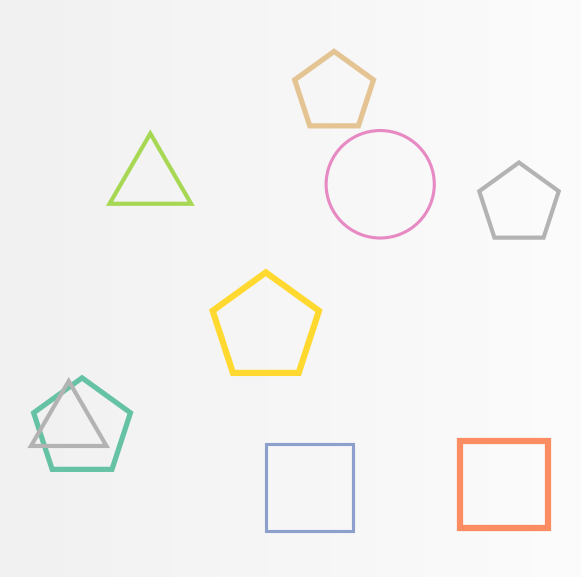[{"shape": "pentagon", "thickness": 2.5, "radius": 0.44, "center": [0.141, 0.257]}, {"shape": "square", "thickness": 3, "radius": 0.38, "center": [0.867, 0.161]}, {"shape": "square", "thickness": 1.5, "radius": 0.38, "center": [0.532, 0.155]}, {"shape": "circle", "thickness": 1.5, "radius": 0.47, "center": [0.654, 0.68]}, {"shape": "triangle", "thickness": 2, "radius": 0.41, "center": [0.259, 0.687]}, {"shape": "pentagon", "thickness": 3, "radius": 0.48, "center": [0.457, 0.431]}, {"shape": "pentagon", "thickness": 2.5, "radius": 0.36, "center": [0.575, 0.839]}, {"shape": "triangle", "thickness": 2, "radius": 0.37, "center": [0.118, 0.264]}, {"shape": "pentagon", "thickness": 2, "radius": 0.36, "center": [0.893, 0.646]}]